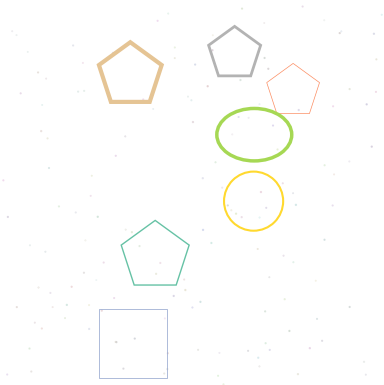[{"shape": "pentagon", "thickness": 1, "radius": 0.46, "center": [0.403, 0.335]}, {"shape": "pentagon", "thickness": 0.5, "radius": 0.36, "center": [0.761, 0.763]}, {"shape": "square", "thickness": 0.5, "radius": 0.44, "center": [0.345, 0.108]}, {"shape": "oval", "thickness": 2.5, "radius": 0.49, "center": [0.66, 0.65]}, {"shape": "circle", "thickness": 1.5, "radius": 0.38, "center": [0.659, 0.478]}, {"shape": "pentagon", "thickness": 3, "radius": 0.43, "center": [0.338, 0.805]}, {"shape": "pentagon", "thickness": 2, "radius": 0.36, "center": [0.609, 0.86]}]